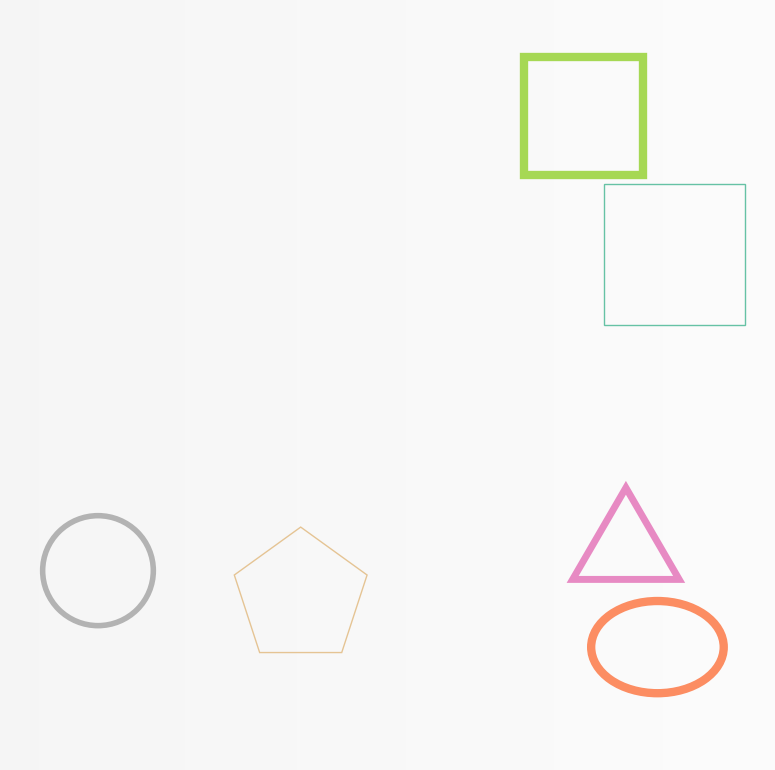[{"shape": "square", "thickness": 0.5, "radius": 0.46, "center": [0.87, 0.67]}, {"shape": "oval", "thickness": 3, "radius": 0.43, "center": [0.848, 0.16]}, {"shape": "triangle", "thickness": 2.5, "radius": 0.4, "center": [0.808, 0.287]}, {"shape": "square", "thickness": 3, "radius": 0.38, "center": [0.753, 0.85]}, {"shape": "pentagon", "thickness": 0.5, "radius": 0.45, "center": [0.388, 0.225]}, {"shape": "circle", "thickness": 2, "radius": 0.36, "center": [0.126, 0.259]}]